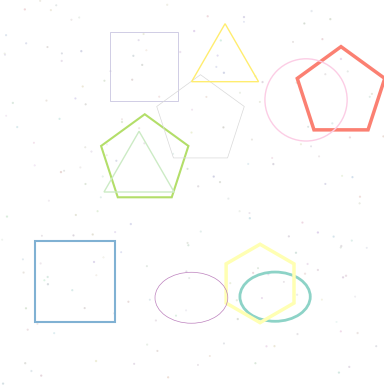[{"shape": "oval", "thickness": 2, "radius": 0.46, "center": [0.715, 0.229]}, {"shape": "hexagon", "thickness": 2.5, "radius": 0.51, "center": [0.675, 0.264]}, {"shape": "square", "thickness": 0.5, "radius": 0.44, "center": [0.374, 0.827]}, {"shape": "pentagon", "thickness": 2.5, "radius": 0.6, "center": [0.886, 0.759]}, {"shape": "square", "thickness": 1.5, "radius": 0.52, "center": [0.194, 0.268]}, {"shape": "pentagon", "thickness": 1.5, "radius": 0.6, "center": [0.376, 0.584]}, {"shape": "circle", "thickness": 1, "radius": 0.53, "center": [0.795, 0.741]}, {"shape": "pentagon", "thickness": 0.5, "radius": 0.6, "center": [0.521, 0.686]}, {"shape": "oval", "thickness": 0.5, "radius": 0.47, "center": [0.497, 0.227]}, {"shape": "triangle", "thickness": 1, "radius": 0.53, "center": [0.361, 0.554]}, {"shape": "triangle", "thickness": 1, "radius": 0.5, "center": [0.585, 0.838]}]